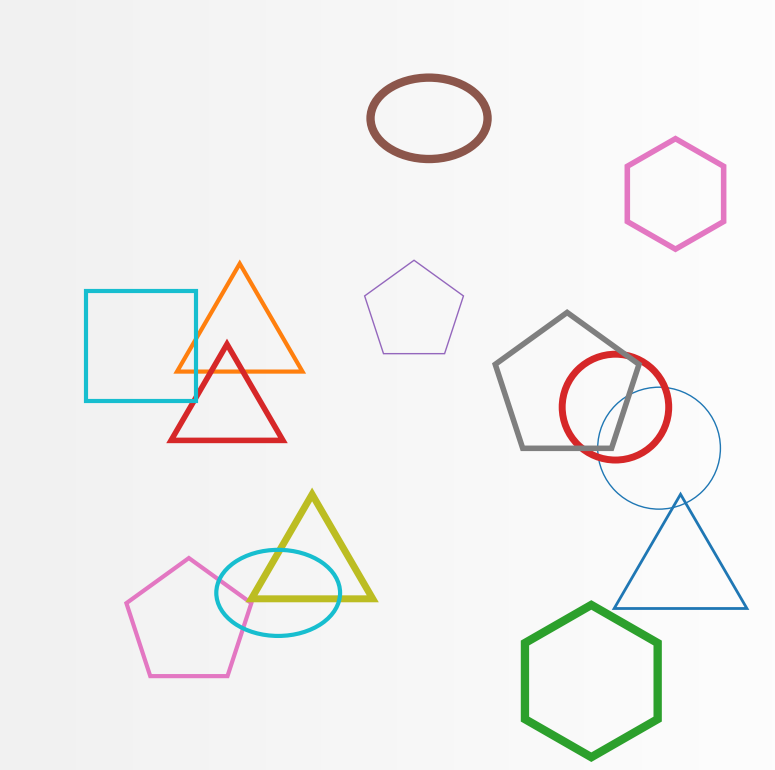[{"shape": "circle", "thickness": 0.5, "radius": 0.4, "center": [0.85, 0.418]}, {"shape": "triangle", "thickness": 1, "radius": 0.49, "center": [0.878, 0.259]}, {"shape": "triangle", "thickness": 1.5, "radius": 0.47, "center": [0.309, 0.564]}, {"shape": "hexagon", "thickness": 3, "radius": 0.49, "center": [0.763, 0.115]}, {"shape": "circle", "thickness": 2.5, "radius": 0.34, "center": [0.794, 0.471]}, {"shape": "triangle", "thickness": 2, "radius": 0.42, "center": [0.293, 0.47]}, {"shape": "pentagon", "thickness": 0.5, "radius": 0.34, "center": [0.534, 0.595]}, {"shape": "oval", "thickness": 3, "radius": 0.38, "center": [0.554, 0.846]}, {"shape": "hexagon", "thickness": 2, "radius": 0.36, "center": [0.872, 0.748]}, {"shape": "pentagon", "thickness": 1.5, "radius": 0.42, "center": [0.244, 0.19]}, {"shape": "pentagon", "thickness": 2, "radius": 0.49, "center": [0.732, 0.497]}, {"shape": "triangle", "thickness": 2.5, "radius": 0.45, "center": [0.403, 0.268]}, {"shape": "square", "thickness": 1.5, "radius": 0.35, "center": [0.183, 0.551]}, {"shape": "oval", "thickness": 1.5, "radius": 0.4, "center": [0.359, 0.23]}]